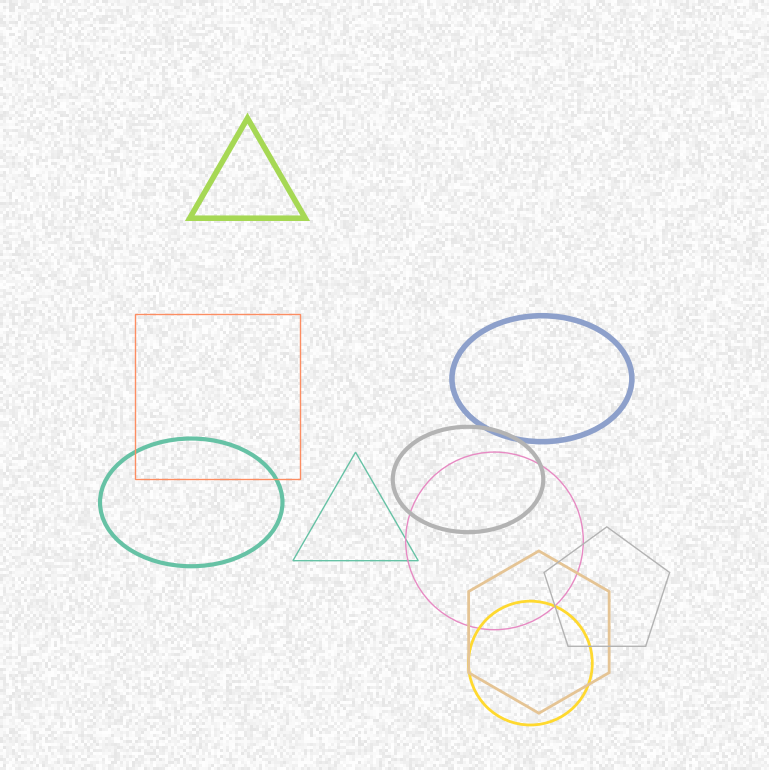[{"shape": "oval", "thickness": 1.5, "radius": 0.59, "center": [0.248, 0.348]}, {"shape": "triangle", "thickness": 0.5, "radius": 0.47, "center": [0.462, 0.319]}, {"shape": "square", "thickness": 0.5, "radius": 0.54, "center": [0.282, 0.485]}, {"shape": "oval", "thickness": 2, "radius": 0.58, "center": [0.704, 0.508]}, {"shape": "circle", "thickness": 0.5, "radius": 0.58, "center": [0.642, 0.298]}, {"shape": "triangle", "thickness": 2, "radius": 0.43, "center": [0.321, 0.76]}, {"shape": "circle", "thickness": 1, "radius": 0.4, "center": [0.689, 0.139]}, {"shape": "hexagon", "thickness": 1, "radius": 0.53, "center": [0.7, 0.179]}, {"shape": "oval", "thickness": 1.5, "radius": 0.49, "center": [0.608, 0.377]}, {"shape": "pentagon", "thickness": 0.5, "radius": 0.43, "center": [0.788, 0.23]}]